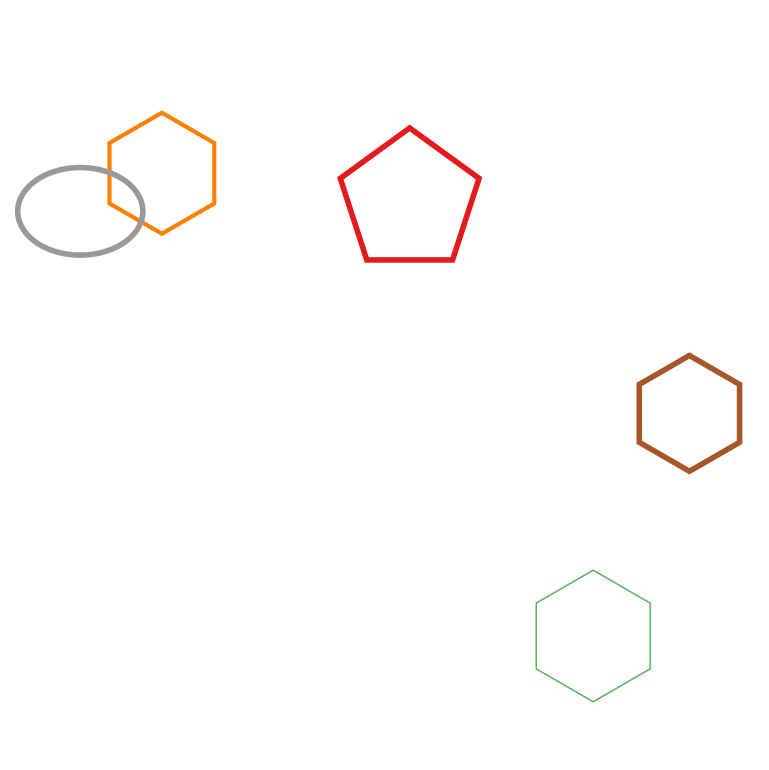[{"shape": "pentagon", "thickness": 2, "radius": 0.47, "center": [0.532, 0.739]}, {"shape": "hexagon", "thickness": 0.5, "radius": 0.43, "center": [0.77, 0.174]}, {"shape": "hexagon", "thickness": 1.5, "radius": 0.39, "center": [0.21, 0.775]}, {"shape": "hexagon", "thickness": 2, "radius": 0.38, "center": [0.895, 0.463]}, {"shape": "oval", "thickness": 2, "radius": 0.41, "center": [0.104, 0.726]}]